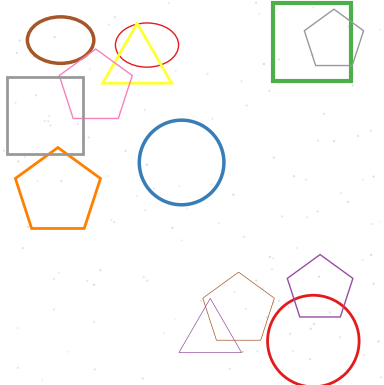[{"shape": "oval", "thickness": 1, "radius": 0.41, "center": [0.382, 0.883]}, {"shape": "circle", "thickness": 2, "radius": 0.59, "center": [0.814, 0.114]}, {"shape": "circle", "thickness": 2.5, "radius": 0.55, "center": [0.472, 0.578]}, {"shape": "square", "thickness": 3, "radius": 0.5, "center": [0.81, 0.891]}, {"shape": "triangle", "thickness": 0.5, "radius": 0.47, "center": [0.546, 0.131]}, {"shape": "pentagon", "thickness": 1, "radius": 0.45, "center": [0.831, 0.249]}, {"shape": "pentagon", "thickness": 2, "radius": 0.58, "center": [0.15, 0.501]}, {"shape": "triangle", "thickness": 2, "radius": 0.52, "center": [0.356, 0.836]}, {"shape": "pentagon", "thickness": 0.5, "radius": 0.49, "center": [0.62, 0.195]}, {"shape": "oval", "thickness": 2.5, "radius": 0.43, "center": [0.157, 0.896]}, {"shape": "pentagon", "thickness": 1, "radius": 0.5, "center": [0.249, 0.773]}, {"shape": "square", "thickness": 2, "radius": 0.5, "center": [0.117, 0.7]}, {"shape": "pentagon", "thickness": 1, "radius": 0.4, "center": [0.867, 0.895]}]